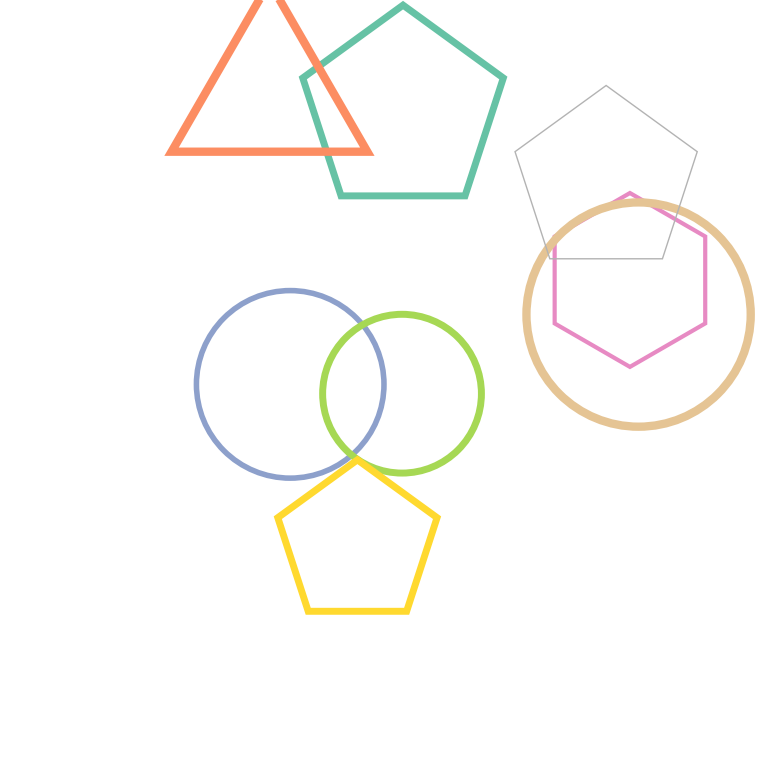[{"shape": "pentagon", "thickness": 2.5, "radius": 0.68, "center": [0.523, 0.856]}, {"shape": "triangle", "thickness": 3, "radius": 0.73, "center": [0.35, 0.876]}, {"shape": "circle", "thickness": 2, "radius": 0.61, "center": [0.377, 0.501]}, {"shape": "hexagon", "thickness": 1.5, "radius": 0.56, "center": [0.818, 0.636]}, {"shape": "circle", "thickness": 2.5, "radius": 0.52, "center": [0.522, 0.489]}, {"shape": "pentagon", "thickness": 2.5, "radius": 0.54, "center": [0.464, 0.294]}, {"shape": "circle", "thickness": 3, "radius": 0.73, "center": [0.829, 0.591]}, {"shape": "pentagon", "thickness": 0.5, "radius": 0.62, "center": [0.787, 0.765]}]